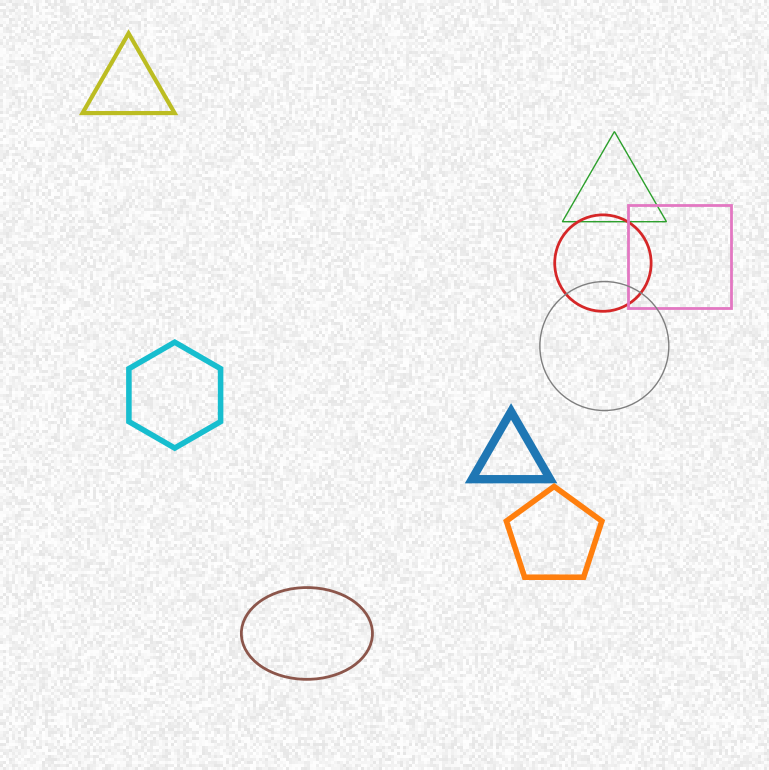[{"shape": "triangle", "thickness": 3, "radius": 0.29, "center": [0.664, 0.407]}, {"shape": "pentagon", "thickness": 2, "radius": 0.33, "center": [0.72, 0.303]}, {"shape": "triangle", "thickness": 0.5, "radius": 0.39, "center": [0.798, 0.751]}, {"shape": "circle", "thickness": 1, "radius": 0.31, "center": [0.783, 0.658]}, {"shape": "oval", "thickness": 1, "radius": 0.43, "center": [0.399, 0.177]}, {"shape": "square", "thickness": 1, "radius": 0.34, "center": [0.883, 0.667]}, {"shape": "circle", "thickness": 0.5, "radius": 0.42, "center": [0.785, 0.551]}, {"shape": "triangle", "thickness": 1.5, "radius": 0.35, "center": [0.167, 0.888]}, {"shape": "hexagon", "thickness": 2, "radius": 0.34, "center": [0.227, 0.487]}]